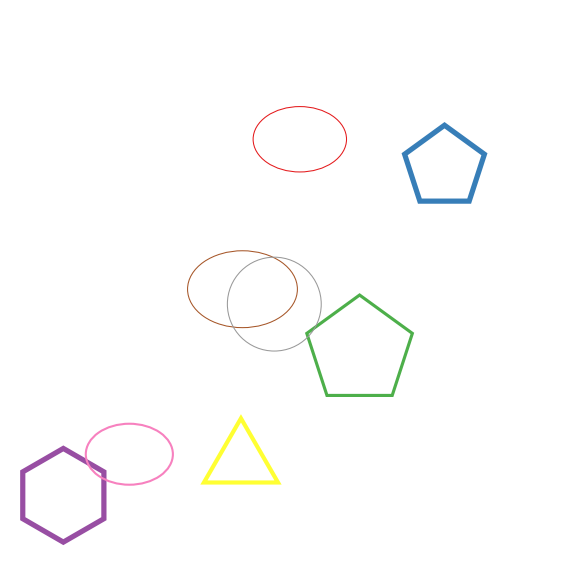[{"shape": "oval", "thickness": 0.5, "radius": 0.4, "center": [0.519, 0.758]}, {"shape": "pentagon", "thickness": 2.5, "radius": 0.36, "center": [0.77, 0.71]}, {"shape": "pentagon", "thickness": 1.5, "radius": 0.48, "center": [0.623, 0.392]}, {"shape": "hexagon", "thickness": 2.5, "radius": 0.41, "center": [0.11, 0.141]}, {"shape": "triangle", "thickness": 2, "radius": 0.37, "center": [0.417, 0.201]}, {"shape": "oval", "thickness": 0.5, "radius": 0.48, "center": [0.42, 0.498]}, {"shape": "oval", "thickness": 1, "radius": 0.38, "center": [0.224, 0.213]}, {"shape": "circle", "thickness": 0.5, "radius": 0.41, "center": [0.475, 0.473]}]